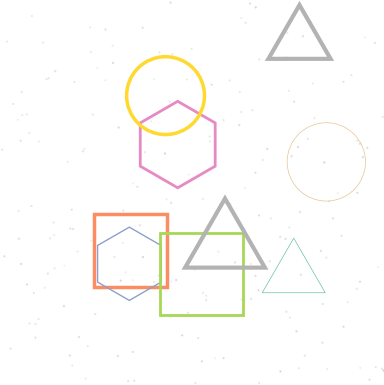[{"shape": "triangle", "thickness": 0.5, "radius": 0.47, "center": [0.763, 0.287]}, {"shape": "square", "thickness": 2.5, "radius": 0.47, "center": [0.338, 0.35]}, {"shape": "hexagon", "thickness": 1, "radius": 0.48, "center": [0.336, 0.315]}, {"shape": "hexagon", "thickness": 2, "radius": 0.56, "center": [0.462, 0.625]}, {"shape": "square", "thickness": 2, "radius": 0.54, "center": [0.523, 0.288]}, {"shape": "circle", "thickness": 2.5, "radius": 0.51, "center": [0.43, 0.752]}, {"shape": "circle", "thickness": 0.5, "radius": 0.51, "center": [0.848, 0.579]}, {"shape": "triangle", "thickness": 3, "radius": 0.47, "center": [0.778, 0.894]}, {"shape": "triangle", "thickness": 3, "radius": 0.6, "center": [0.584, 0.365]}]